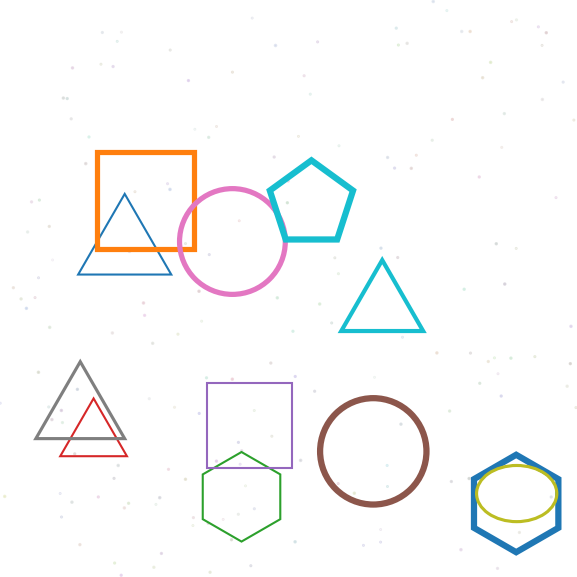[{"shape": "triangle", "thickness": 1, "radius": 0.47, "center": [0.216, 0.57]}, {"shape": "hexagon", "thickness": 3, "radius": 0.42, "center": [0.894, 0.127]}, {"shape": "square", "thickness": 2.5, "radius": 0.42, "center": [0.252, 0.652]}, {"shape": "hexagon", "thickness": 1, "radius": 0.39, "center": [0.418, 0.139]}, {"shape": "triangle", "thickness": 1, "radius": 0.33, "center": [0.162, 0.243]}, {"shape": "square", "thickness": 1, "radius": 0.37, "center": [0.432, 0.263]}, {"shape": "circle", "thickness": 3, "radius": 0.46, "center": [0.646, 0.218]}, {"shape": "circle", "thickness": 2.5, "radius": 0.46, "center": [0.402, 0.581]}, {"shape": "triangle", "thickness": 1.5, "radius": 0.44, "center": [0.139, 0.284]}, {"shape": "oval", "thickness": 1.5, "radius": 0.35, "center": [0.895, 0.144]}, {"shape": "pentagon", "thickness": 3, "radius": 0.38, "center": [0.539, 0.646]}, {"shape": "triangle", "thickness": 2, "radius": 0.41, "center": [0.662, 0.467]}]